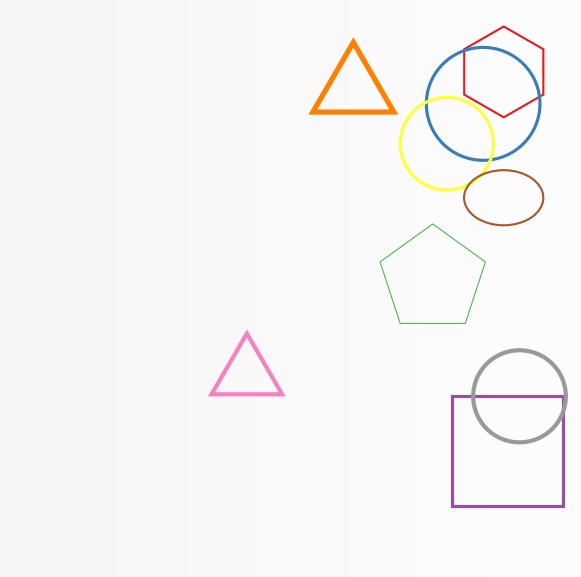[{"shape": "hexagon", "thickness": 1, "radius": 0.39, "center": [0.867, 0.875]}, {"shape": "circle", "thickness": 1.5, "radius": 0.49, "center": [0.831, 0.819]}, {"shape": "pentagon", "thickness": 0.5, "radius": 0.48, "center": [0.744, 0.516]}, {"shape": "square", "thickness": 1.5, "radius": 0.48, "center": [0.873, 0.218]}, {"shape": "triangle", "thickness": 2.5, "radius": 0.4, "center": [0.608, 0.845]}, {"shape": "circle", "thickness": 1.5, "radius": 0.4, "center": [0.769, 0.75]}, {"shape": "oval", "thickness": 1, "radius": 0.34, "center": [0.867, 0.657]}, {"shape": "triangle", "thickness": 2, "radius": 0.35, "center": [0.425, 0.351]}, {"shape": "circle", "thickness": 2, "radius": 0.4, "center": [0.894, 0.313]}]